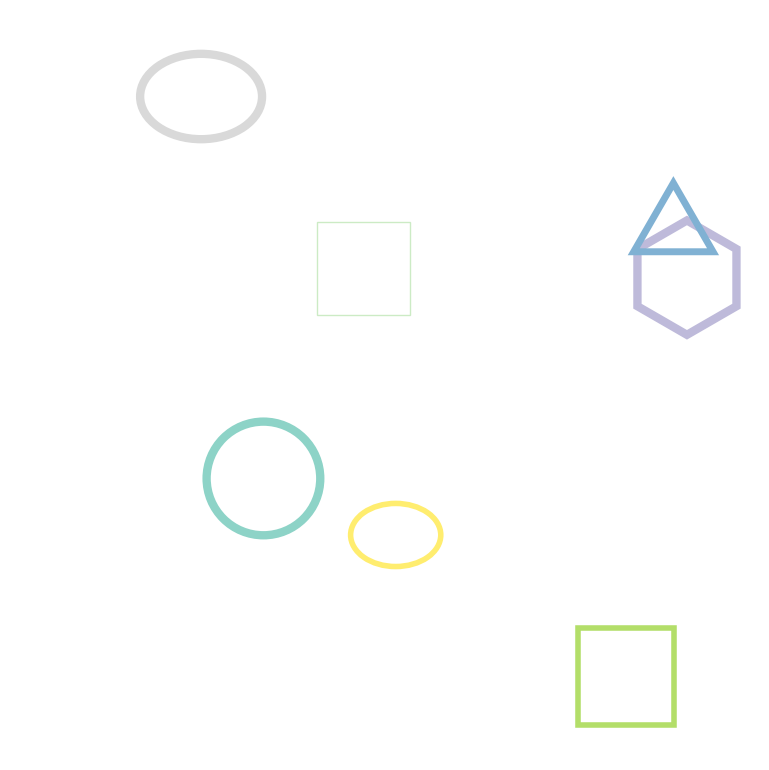[{"shape": "circle", "thickness": 3, "radius": 0.37, "center": [0.342, 0.379]}, {"shape": "hexagon", "thickness": 3, "radius": 0.37, "center": [0.892, 0.639]}, {"shape": "triangle", "thickness": 2.5, "radius": 0.3, "center": [0.875, 0.703]}, {"shape": "square", "thickness": 2, "radius": 0.31, "center": [0.813, 0.122]}, {"shape": "oval", "thickness": 3, "radius": 0.4, "center": [0.261, 0.875]}, {"shape": "square", "thickness": 0.5, "radius": 0.3, "center": [0.472, 0.652]}, {"shape": "oval", "thickness": 2, "radius": 0.29, "center": [0.514, 0.305]}]